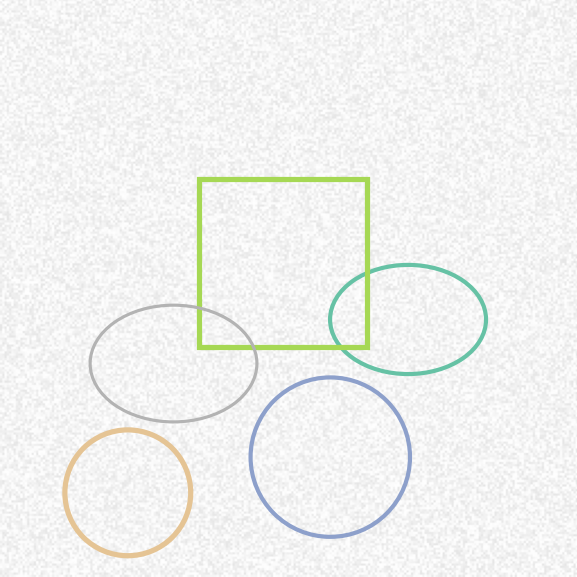[{"shape": "oval", "thickness": 2, "radius": 0.68, "center": [0.707, 0.446]}, {"shape": "circle", "thickness": 2, "radius": 0.69, "center": [0.572, 0.208]}, {"shape": "square", "thickness": 2.5, "radius": 0.73, "center": [0.49, 0.543]}, {"shape": "circle", "thickness": 2.5, "radius": 0.54, "center": [0.221, 0.146]}, {"shape": "oval", "thickness": 1.5, "radius": 0.72, "center": [0.3, 0.37]}]